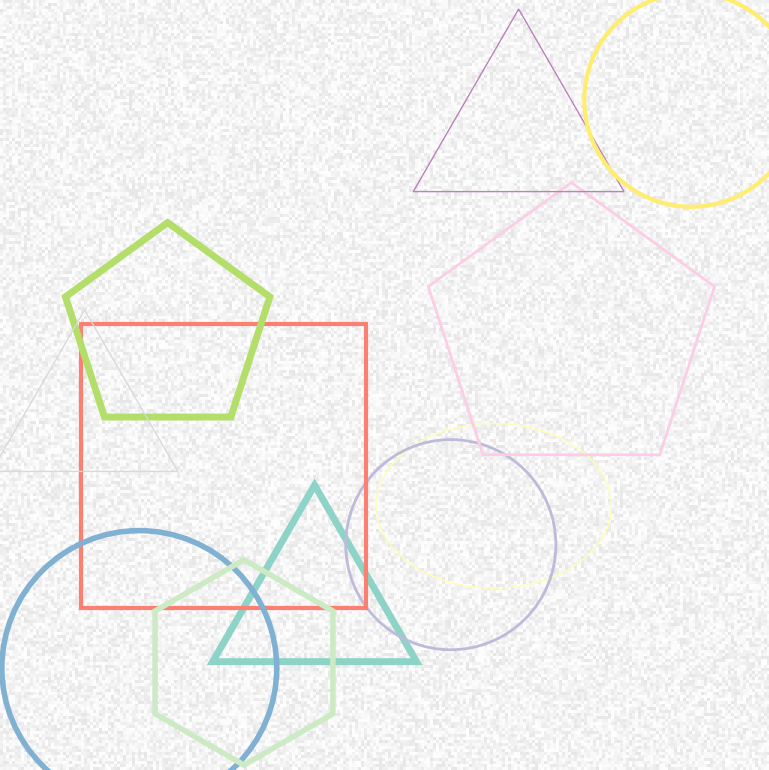[{"shape": "triangle", "thickness": 2.5, "radius": 0.76, "center": [0.409, 0.217]}, {"shape": "oval", "thickness": 0.5, "radius": 0.76, "center": [0.641, 0.343]}, {"shape": "circle", "thickness": 1, "radius": 0.68, "center": [0.585, 0.293]}, {"shape": "square", "thickness": 1.5, "radius": 0.92, "center": [0.29, 0.395]}, {"shape": "circle", "thickness": 2, "radius": 0.89, "center": [0.181, 0.132]}, {"shape": "pentagon", "thickness": 2.5, "radius": 0.7, "center": [0.218, 0.571]}, {"shape": "pentagon", "thickness": 1, "radius": 0.98, "center": [0.742, 0.568]}, {"shape": "triangle", "thickness": 0.5, "radius": 0.7, "center": [0.11, 0.458]}, {"shape": "triangle", "thickness": 0.5, "radius": 0.79, "center": [0.674, 0.83]}, {"shape": "hexagon", "thickness": 2, "radius": 0.67, "center": [0.317, 0.14]}, {"shape": "circle", "thickness": 1.5, "radius": 0.69, "center": [0.898, 0.87]}]